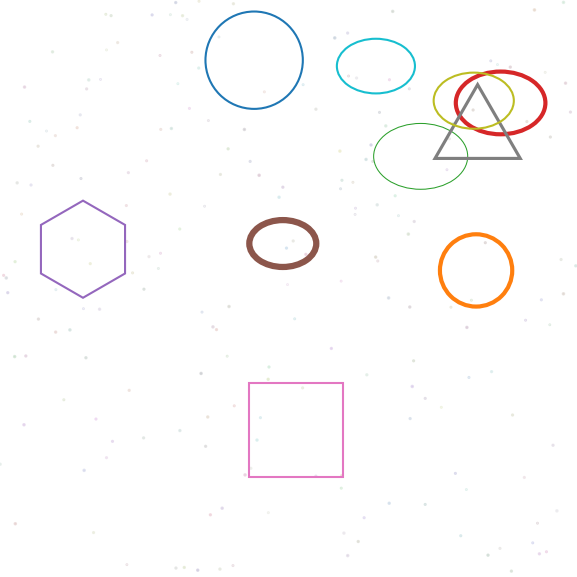[{"shape": "circle", "thickness": 1, "radius": 0.42, "center": [0.44, 0.895]}, {"shape": "circle", "thickness": 2, "radius": 0.31, "center": [0.824, 0.531]}, {"shape": "oval", "thickness": 0.5, "radius": 0.41, "center": [0.728, 0.728]}, {"shape": "oval", "thickness": 2, "radius": 0.39, "center": [0.867, 0.821]}, {"shape": "hexagon", "thickness": 1, "radius": 0.42, "center": [0.144, 0.568]}, {"shape": "oval", "thickness": 3, "radius": 0.29, "center": [0.49, 0.577]}, {"shape": "square", "thickness": 1, "radius": 0.41, "center": [0.513, 0.255]}, {"shape": "triangle", "thickness": 1.5, "radius": 0.43, "center": [0.827, 0.767]}, {"shape": "oval", "thickness": 1, "radius": 0.35, "center": [0.82, 0.825]}, {"shape": "oval", "thickness": 1, "radius": 0.34, "center": [0.651, 0.885]}]